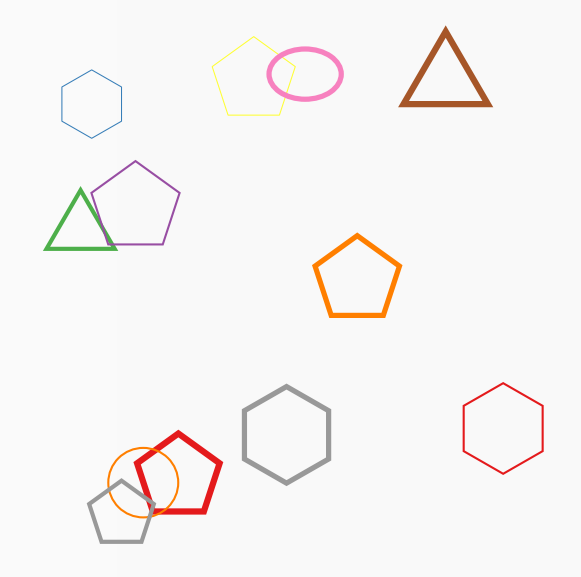[{"shape": "hexagon", "thickness": 1, "radius": 0.39, "center": [0.866, 0.257]}, {"shape": "pentagon", "thickness": 3, "radius": 0.37, "center": [0.307, 0.174]}, {"shape": "hexagon", "thickness": 0.5, "radius": 0.3, "center": [0.158, 0.819]}, {"shape": "triangle", "thickness": 2, "radius": 0.34, "center": [0.139, 0.602]}, {"shape": "pentagon", "thickness": 1, "radius": 0.4, "center": [0.233, 0.64]}, {"shape": "pentagon", "thickness": 2.5, "radius": 0.38, "center": [0.615, 0.515]}, {"shape": "circle", "thickness": 1, "radius": 0.3, "center": [0.246, 0.163]}, {"shape": "pentagon", "thickness": 0.5, "radius": 0.38, "center": [0.437, 0.861]}, {"shape": "triangle", "thickness": 3, "radius": 0.42, "center": [0.767, 0.861]}, {"shape": "oval", "thickness": 2.5, "radius": 0.31, "center": [0.525, 0.871]}, {"shape": "hexagon", "thickness": 2.5, "radius": 0.42, "center": [0.493, 0.246]}, {"shape": "pentagon", "thickness": 2, "radius": 0.29, "center": [0.209, 0.108]}]